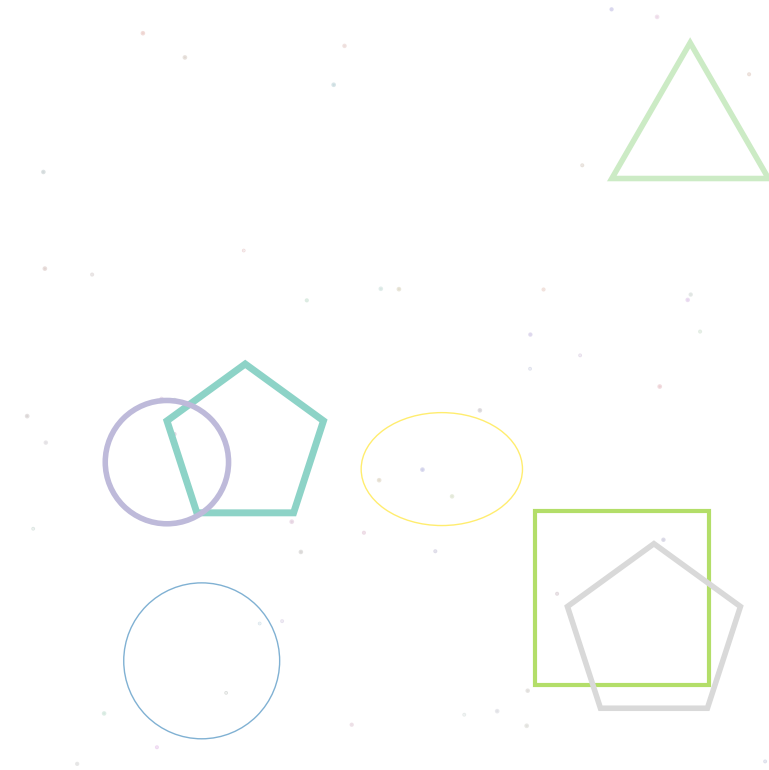[{"shape": "pentagon", "thickness": 2.5, "radius": 0.53, "center": [0.318, 0.42]}, {"shape": "circle", "thickness": 2, "radius": 0.4, "center": [0.217, 0.4]}, {"shape": "circle", "thickness": 0.5, "radius": 0.51, "center": [0.262, 0.142]}, {"shape": "square", "thickness": 1.5, "radius": 0.56, "center": [0.808, 0.224]}, {"shape": "pentagon", "thickness": 2, "radius": 0.59, "center": [0.849, 0.176]}, {"shape": "triangle", "thickness": 2, "radius": 0.59, "center": [0.896, 0.827]}, {"shape": "oval", "thickness": 0.5, "radius": 0.52, "center": [0.574, 0.391]}]